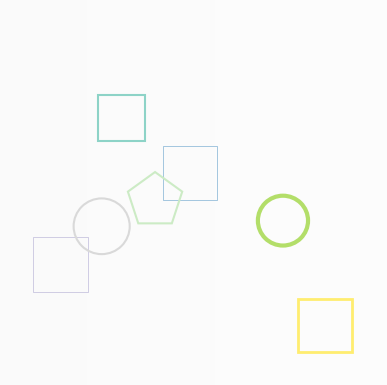[{"shape": "square", "thickness": 1.5, "radius": 0.3, "center": [0.313, 0.693]}, {"shape": "square", "thickness": 0.5, "radius": 0.36, "center": [0.156, 0.312]}, {"shape": "square", "thickness": 0.5, "radius": 0.35, "center": [0.491, 0.549]}, {"shape": "circle", "thickness": 3, "radius": 0.32, "center": [0.73, 0.427]}, {"shape": "circle", "thickness": 1.5, "radius": 0.36, "center": [0.262, 0.412]}, {"shape": "pentagon", "thickness": 1.5, "radius": 0.37, "center": [0.4, 0.479]}, {"shape": "square", "thickness": 2, "radius": 0.35, "center": [0.839, 0.155]}]